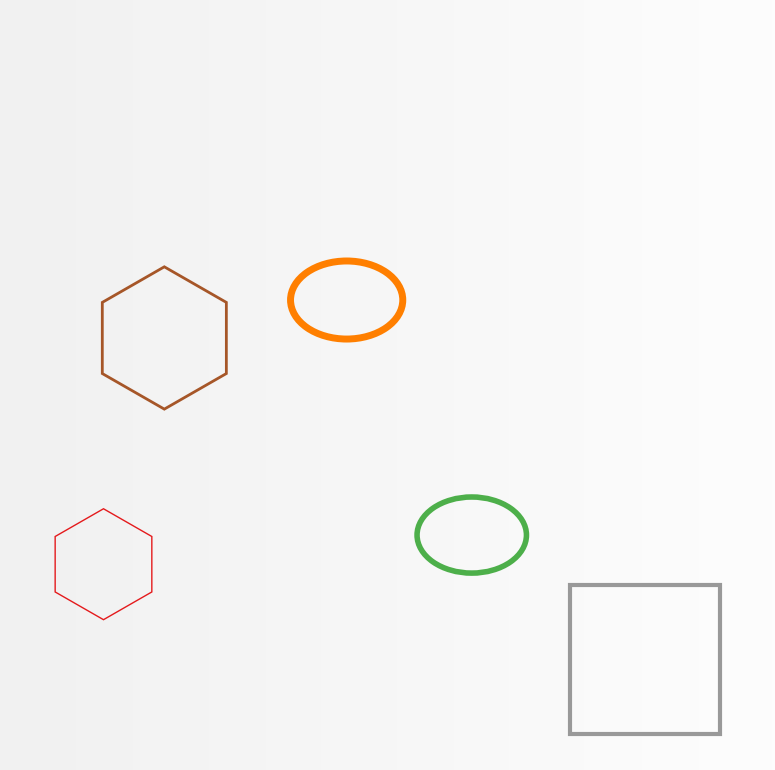[{"shape": "hexagon", "thickness": 0.5, "radius": 0.36, "center": [0.134, 0.267]}, {"shape": "oval", "thickness": 2, "radius": 0.35, "center": [0.609, 0.305]}, {"shape": "oval", "thickness": 2.5, "radius": 0.36, "center": [0.447, 0.61]}, {"shape": "hexagon", "thickness": 1, "radius": 0.46, "center": [0.212, 0.561]}, {"shape": "square", "thickness": 1.5, "radius": 0.49, "center": [0.832, 0.144]}]